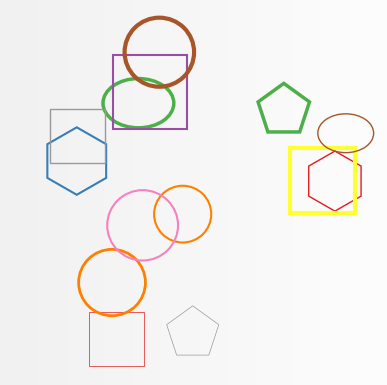[{"shape": "hexagon", "thickness": 1, "radius": 0.39, "center": [0.864, 0.53]}, {"shape": "square", "thickness": 0.5, "radius": 0.35, "center": [0.3, 0.119]}, {"shape": "hexagon", "thickness": 1.5, "radius": 0.44, "center": [0.198, 0.582]}, {"shape": "oval", "thickness": 2.5, "radius": 0.46, "center": [0.357, 0.732]}, {"shape": "pentagon", "thickness": 2.5, "radius": 0.35, "center": [0.732, 0.714]}, {"shape": "square", "thickness": 1.5, "radius": 0.48, "center": [0.388, 0.761]}, {"shape": "circle", "thickness": 1.5, "radius": 0.37, "center": [0.471, 0.444]}, {"shape": "circle", "thickness": 2, "radius": 0.43, "center": [0.289, 0.266]}, {"shape": "square", "thickness": 3, "radius": 0.42, "center": [0.832, 0.532]}, {"shape": "circle", "thickness": 3, "radius": 0.45, "center": [0.411, 0.864]}, {"shape": "oval", "thickness": 1, "radius": 0.36, "center": [0.892, 0.654]}, {"shape": "circle", "thickness": 1.5, "radius": 0.46, "center": [0.368, 0.415]}, {"shape": "pentagon", "thickness": 0.5, "radius": 0.35, "center": [0.497, 0.135]}, {"shape": "square", "thickness": 1, "radius": 0.35, "center": [0.201, 0.646]}]